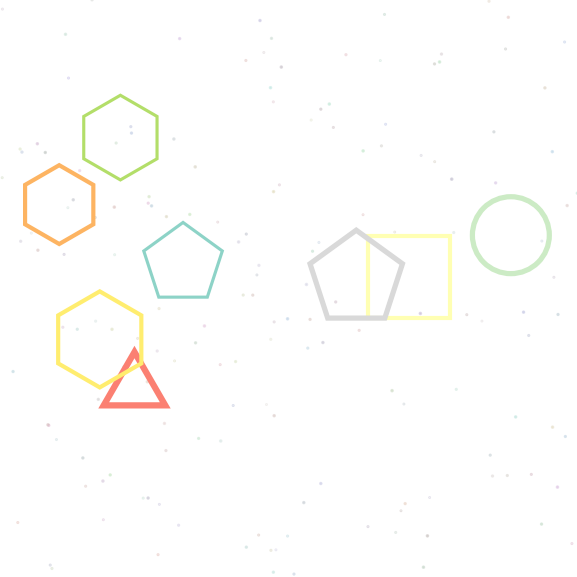[{"shape": "pentagon", "thickness": 1.5, "radius": 0.36, "center": [0.317, 0.542]}, {"shape": "square", "thickness": 2, "radius": 0.36, "center": [0.708, 0.52]}, {"shape": "triangle", "thickness": 3, "radius": 0.31, "center": [0.233, 0.328]}, {"shape": "hexagon", "thickness": 2, "radius": 0.34, "center": [0.103, 0.645]}, {"shape": "hexagon", "thickness": 1.5, "radius": 0.37, "center": [0.208, 0.761]}, {"shape": "pentagon", "thickness": 2.5, "radius": 0.42, "center": [0.617, 0.516]}, {"shape": "circle", "thickness": 2.5, "radius": 0.33, "center": [0.885, 0.592]}, {"shape": "hexagon", "thickness": 2, "radius": 0.42, "center": [0.173, 0.411]}]